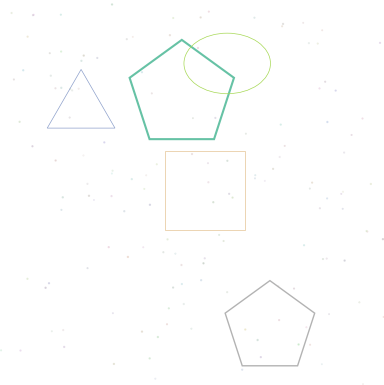[{"shape": "pentagon", "thickness": 1.5, "radius": 0.71, "center": [0.472, 0.754]}, {"shape": "triangle", "thickness": 0.5, "radius": 0.51, "center": [0.211, 0.718]}, {"shape": "oval", "thickness": 0.5, "radius": 0.56, "center": [0.59, 0.835]}, {"shape": "square", "thickness": 0.5, "radius": 0.51, "center": [0.533, 0.505]}, {"shape": "pentagon", "thickness": 1, "radius": 0.61, "center": [0.701, 0.149]}]